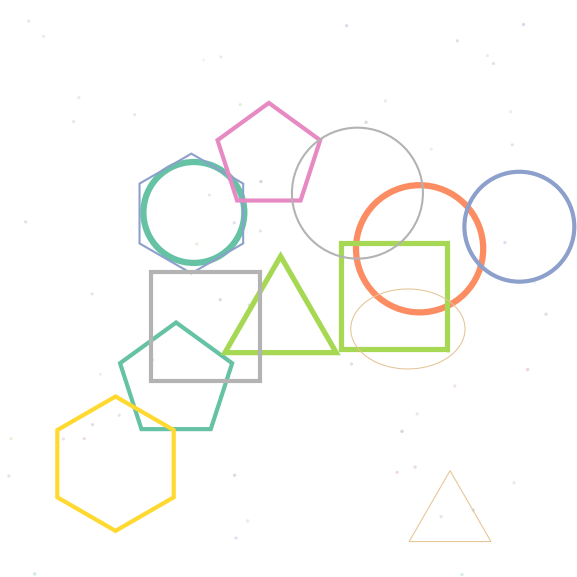[{"shape": "pentagon", "thickness": 2, "radius": 0.51, "center": [0.305, 0.339]}, {"shape": "circle", "thickness": 3, "radius": 0.44, "center": [0.336, 0.631]}, {"shape": "circle", "thickness": 3, "radius": 0.55, "center": [0.727, 0.568]}, {"shape": "circle", "thickness": 2, "radius": 0.48, "center": [0.899, 0.607]}, {"shape": "hexagon", "thickness": 1, "radius": 0.52, "center": [0.331, 0.629]}, {"shape": "pentagon", "thickness": 2, "radius": 0.47, "center": [0.466, 0.727]}, {"shape": "square", "thickness": 2.5, "radius": 0.46, "center": [0.682, 0.487]}, {"shape": "triangle", "thickness": 2.5, "radius": 0.56, "center": [0.486, 0.444]}, {"shape": "hexagon", "thickness": 2, "radius": 0.58, "center": [0.2, 0.196]}, {"shape": "oval", "thickness": 0.5, "radius": 0.49, "center": [0.706, 0.43]}, {"shape": "triangle", "thickness": 0.5, "radius": 0.41, "center": [0.779, 0.102]}, {"shape": "square", "thickness": 2, "radius": 0.47, "center": [0.356, 0.434]}, {"shape": "circle", "thickness": 1, "radius": 0.57, "center": [0.619, 0.665]}]